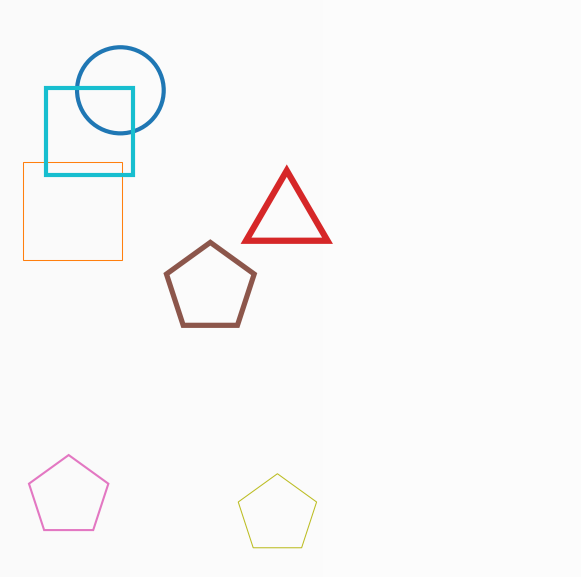[{"shape": "circle", "thickness": 2, "radius": 0.37, "center": [0.207, 0.843]}, {"shape": "square", "thickness": 0.5, "radius": 0.42, "center": [0.125, 0.634]}, {"shape": "triangle", "thickness": 3, "radius": 0.4, "center": [0.493, 0.623]}, {"shape": "pentagon", "thickness": 2.5, "radius": 0.4, "center": [0.362, 0.5]}, {"shape": "pentagon", "thickness": 1, "radius": 0.36, "center": [0.118, 0.139]}, {"shape": "pentagon", "thickness": 0.5, "radius": 0.35, "center": [0.477, 0.108]}, {"shape": "square", "thickness": 2, "radius": 0.37, "center": [0.154, 0.771]}]